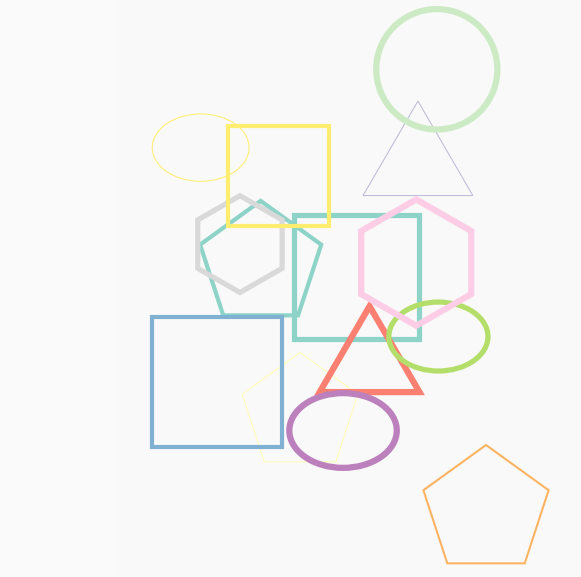[{"shape": "square", "thickness": 2.5, "radius": 0.54, "center": [0.614, 0.519]}, {"shape": "pentagon", "thickness": 2, "radius": 0.55, "center": [0.448, 0.542]}, {"shape": "pentagon", "thickness": 0.5, "radius": 0.52, "center": [0.516, 0.284]}, {"shape": "triangle", "thickness": 0.5, "radius": 0.55, "center": [0.719, 0.715]}, {"shape": "triangle", "thickness": 3, "radius": 0.5, "center": [0.636, 0.37]}, {"shape": "square", "thickness": 2, "radius": 0.56, "center": [0.373, 0.338]}, {"shape": "pentagon", "thickness": 1, "radius": 0.57, "center": [0.836, 0.115]}, {"shape": "oval", "thickness": 2.5, "radius": 0.43, "center": [0.754, 0.416]}, {"shape": "hexagon", "thickness": 3, "radius": 0.55, "center": [0.716, 0.544]}, {"shape": "hexagon", "thickness": 2.5, "radius": 0.42, "center": [0.413, 0.576]}, {"shape": "oval", "thickness": 3, "radius": 0.46, "center": [0.59, 0.254]}, {"shape": "circle", "thickness": 3, "radius": 0.52, "center": [0.751, 0.879]}, {"shape": "square", "thickness": 2, "radius": 0.43, "center": [0.479, 0.694]}, {"shape": "oval", "thickness": 0.5, "radius": 0.42, "center": [0.345, 0.743]}]